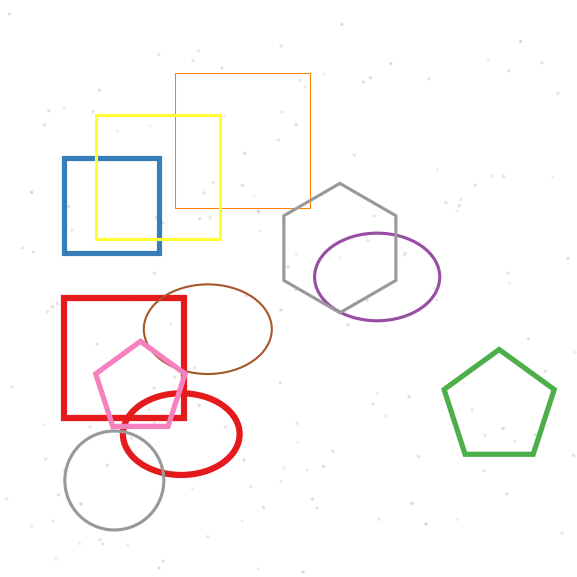[{"shape": "square", "thickness": 3, "radius": 0.52, "center": [0.215, 0.379]}, {"shape": "oval", "thickness": 3, "radius": 0.51, "center": [0.314, 0.247]}, {"shape": "square", "thickness": 2.5, "radius": 0.41, "center": [0.193, 0.643]}, {"shape": "pentagon", "thickness": 2.5, "radius": 0.5, "center": [0.864, 0.294]}, {"shape": "oval", "thickness": 1.5, "radius": 0.54, "center": [0.653, 0.52]}, {"shape": "square", "thickness": 0.5, "radius": 0.58, "center": [0.42, 0.756]}, {"shape": "square", "thickness": 1.5, "radius": 0.54, "center": [0.274, 0.692]}, {"shape": "oval", "thickness": 1, "radius": 0.55, "center": [0.36, 0.429]}, {"shape": "pentagon", "thickness": 2.5, "radius": 0.41, "center": [0.243, 0.327]}, {"shape": "circle", "thickness": 1.5, "radius": 0.43, "center": [0.198, 0.167]}, {"shape": "hexagon", "thickness": 1.5, "radius": 0.56, "center": [0.589, 0.57]}]